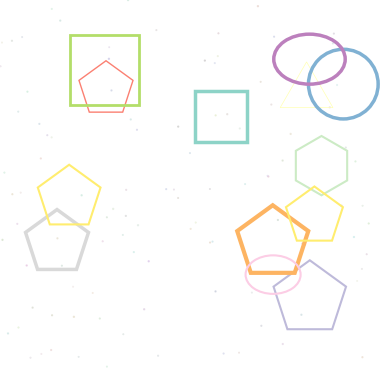[{"shape": "square", "thickness": 2.5, "radius": 0.33, "center": [0.574, 0.697]}, {"shape": "triangle", "thickness": 0.5, "radius": 0.4, "center": [0.796, 0.76]}, {"shape": "pentagon", "thickness": 1.5, "radius": 0.49, "center": [0.805, 0.225]}, {"shape": "pentagon", "thickness": 1, "radius": 0.37, "center": [0.275, 0.768]}, {"shape": "circle", "thickness": 2.5, "radius": 0.45, "center": [0.892, 0.782]}, {"shape": "pentagon", "thickness": 3, "radius": 0.49, "center": [0.708, 0.37]}, {"shape": "square", "thickness": 2, "radius": 0.45, "center": [0.272, 0.818]}, {"shape": "oval", "thickness": 1.5, "radius": 0.36, "center": [0.709, 0.287]}, {"shape": "pentagon", "thickness": 2.5, "radius": 0.43, "center": [0.148, 0.37]}, {"shape": "oval", "thickness": 2.5, "radius": 0.46, "center": [0.804, 0.846]}, {"shape": "hexagon", "thickness": 1.5, "radius": 0.38, "center": [0.835, 0.57]}, {"shape": "pentagon", "thickness": 1.5, "radius": 0.43, "center": [0.18, 0.486]}, {"shape": "pentagon", "thickness": 1.5, "radius": 0.39, "center": [0.817, 0.438]}]